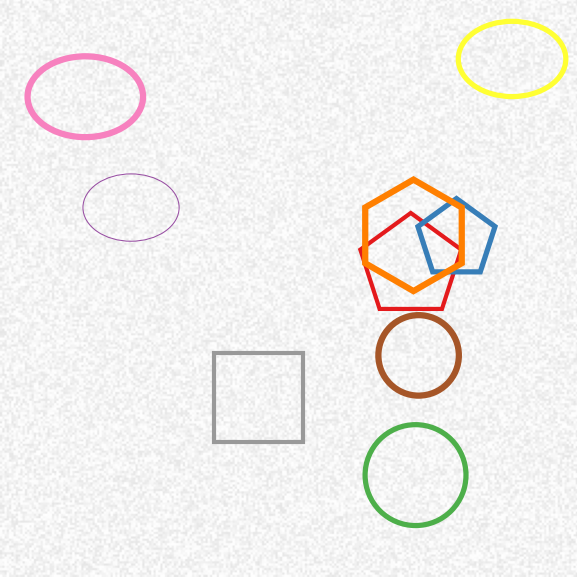[{"shape": "pentagon", "thickness": 2, "radius": 0.46, "center": [0.711, 0.538]}, {"shape": "pentagon", "thickness": 2.5, "radius": 0.35, "center": [0.79, 0.585]}, {"shape": "circle", "thickness": 2.5, "radius": 0.44, "center": [0.72, 0.176]}, {"shape": "oval", "thickness": 0.5, "radius": 0.42, "center": [0.227, 0.64]}, {"shape": "hexagon", "thickness": 3, "radius": 0.48, "center": [0.716, 0.592]}, {"shape": "oval", "thickness": 2.5, "radius": 0.47, "center": [0.887, 0.897]}, {"shape": "circle", "thickness": 3, "radius": 0.35, "center": [0.725, 0.384]}, {"shape": "oval", "thickness": 3, "radius": 0.5, "center": [0.148, 0.832]}, {"shape": "square", "thickness": 2, "radius": 0.38, "center": [0.448, 0.311]}]